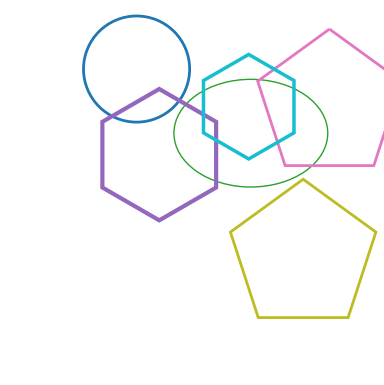[{"shape": "circle", "thickness": 2, "radius": 0.69, "center": [0.355, 0.821]}, {"shape": "oval", "thickness": 1, "radius": 1.0, "center": [0.652, 0.654]}, {"shape": "hexagon", "thickness": 3, "radius": 0.85, "center": [0.414, 0.598]}, {"shape": "pentagon", "thickness": 2, "radius": 0.98, "center": [0.856, 0.728]}, {"shape": "pentagon", "thickness": 2, "radius": 0.99, "center": [0.787, 0.336]}, {"shape": "hexagon", "thickness": 2.5, "radius": 0.68, "center": [0.646, 0.723]}]